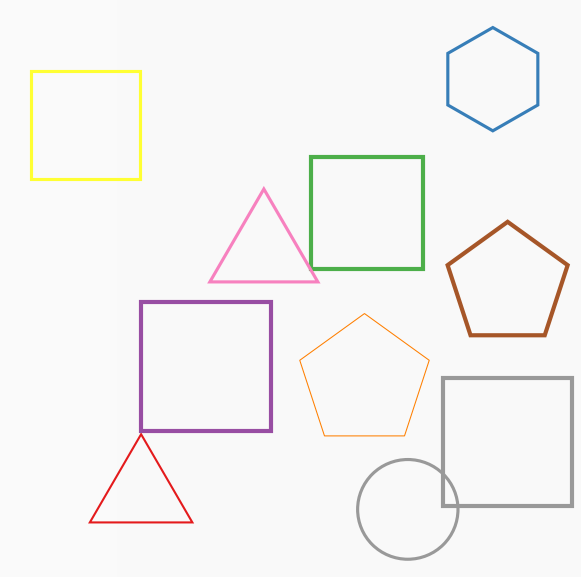[{"shape": "triangle", "thickness": 1, "radius": 0.51, "center": [0.243, 0.145]}, {"shape": "hexagon", "thickness": 1.5, "radius": 0.45, "center": [0.848, 0.862]}, {"shape": "square", "thickness": 2, "radius": 0.48, "center": [0.631, 0.631]}, {"shape": "square", "thickness": 2, "radius": 0.56, "center": [0.355, 0.364]}, {"shape": "pentagon", "thickness": 0.5, "radius": 0.59, "center": [0.627, 0.339]}, {"shape": "square", "thickness": 1.5, "radius": 0.47, "center": [0.147, 0.783]}, {"shape": "pentagon", "thickness": 2, "radius": 0.54, "center": [0.873, 0.506]}, {"shape": "triangle", "thickness": 1.5, "radius": 0.54, "center": [0.454, 0.565]}, {"shape": "square", "thickness": 2, "radius": 0.55, "center": [0.873, 0.235]}, {"shape": "circle", "thickness": 1.5, "radius": 0.43, "center": [0.702, 0.117]}]